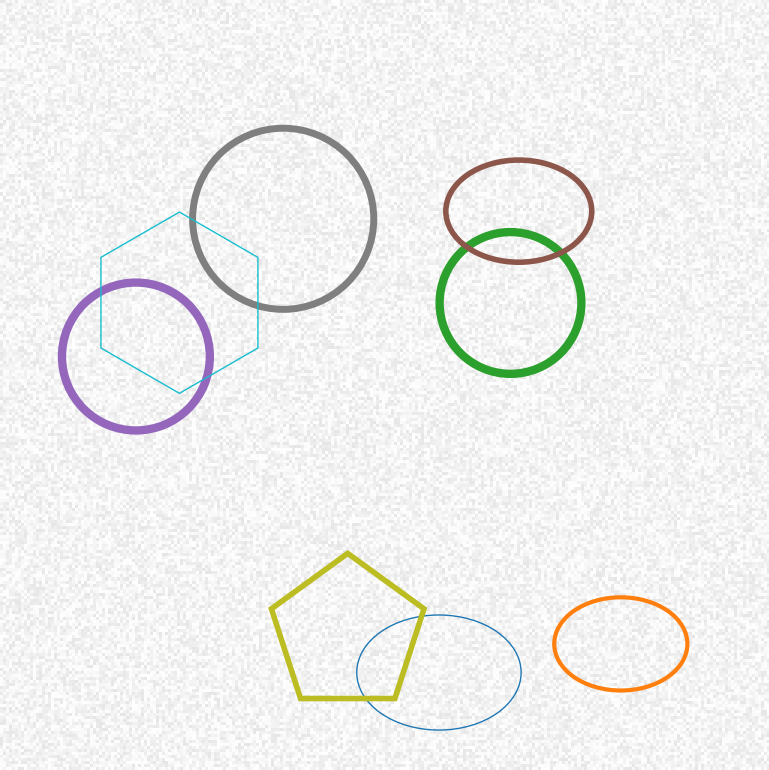[{"shape": "oval", "thickness": 0.5, "radius": 0.53, "center": [0.57, 0.127]}, {"shape": "oval", "thickness": 1.5, "radius": 0.43, "center": [0.806, 0.164]}, {"shape": "circle", "thickness": 3, "radius": 0.46, "center": [0.663, 0.607]}, {"shape": "circle", "thickness": 3, "radius": 0.48, "center": [0.177, 0.537]}, {"shape": "oval", "thickness": 2, "radius": 0.47, "center": [0.674, 0.726]}, {"shape": "circle", "thickness": 2.5, "radius": 0.59, "center": [0.368, 0.716]}, {"shape": "pentagon", "thickness": 2, "radius": 0.52, "center": [0.452, 0.177]}, {"shape": "hexagon", "thickness": 0.5, "radius": 0.59, "center": [0.233, 0.607]}]